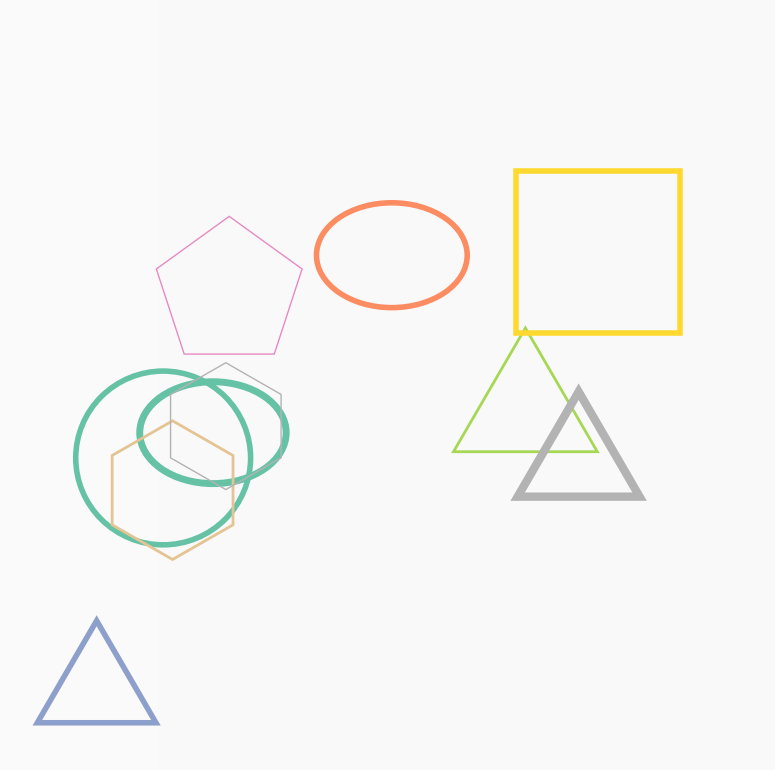[{"shape": "oval", "thickness": 2.5, "radius": 0.47, "center": [0.275, 0.438]}, {"shape": "circle", "thickness": 2, "radius": 0.56, "center": [0.211, 0.405]}, {"shape": "oval", "thickness": 2, "radius": 0.49, "center": [0.506, 0.669]}, {"shape": "triangle", "thickness": 2, "radius": 0.44, "center": [0.125, 0.106]}, {"shape": "pentagon", "thickness": 0.5, "radius": 0.49, "center": [0.296, 0.62]}, {"shape": "triangle", "thickness": 1, "radius": 0.54, "center": [0.678, 0.467]}, {"shape": "square", "thickness": 2, "radius": 0.53, "center": [0.772, 0.672]}, {"shape": "hexagon", "thickness": 1, "radius": 0.45, "center": [0.223, 0.363]}, {"shape": "triangle", "thickness": 3, "radius": 0.45, "center": [0.747, 0.4]}, {"shape": "hexagon", "thickness": 0.5, "radius": 0.41, "center": [0.291, 0.447]}]